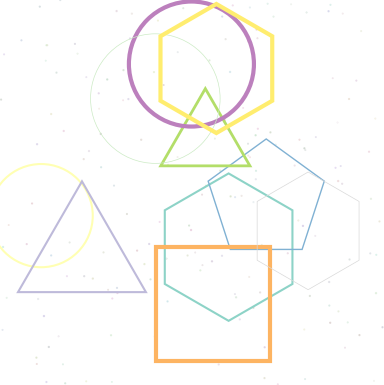[{"shape": "hexagon", "thickness": 1.5, "radius": 0.96, "center": [0.594, 0.358]}, {"shape": "circle", "thickness": 1.5, "radius": 0.67, "center": [0.107, 0.44]}, {"shape": "triangle", "thickness": 1.5, "radius": 0.96, "center": [0.213, 0.337]}, {"shape": "pentagon", "thickness": 1, "radius": 0.79, "center": [0.691, 0.48]}, {"shape": "square", "thickness": 3, "radius": 0.74, "center": [0.553, 0.211]}, {"shape": "triangle", "thickness": 2, "radius": 0.67, "center": [0.533, 0.636]}, {"shape": "hexagon", "thickness": 0.5, "radius": 0.76, "center": [0.8, 0.4]}, {"shape": "circle", "thickness": 3, "radius": 0.81, "center": [0.497, 0.834]}, {"shape": "circle", "thickness": 0.5, "radius": 0.84, "center": [0.403, 0.744]}, {"shape": "hexagon", "thickness": 3, "radius": 0.84, "center": [0.562, 0.822]}]